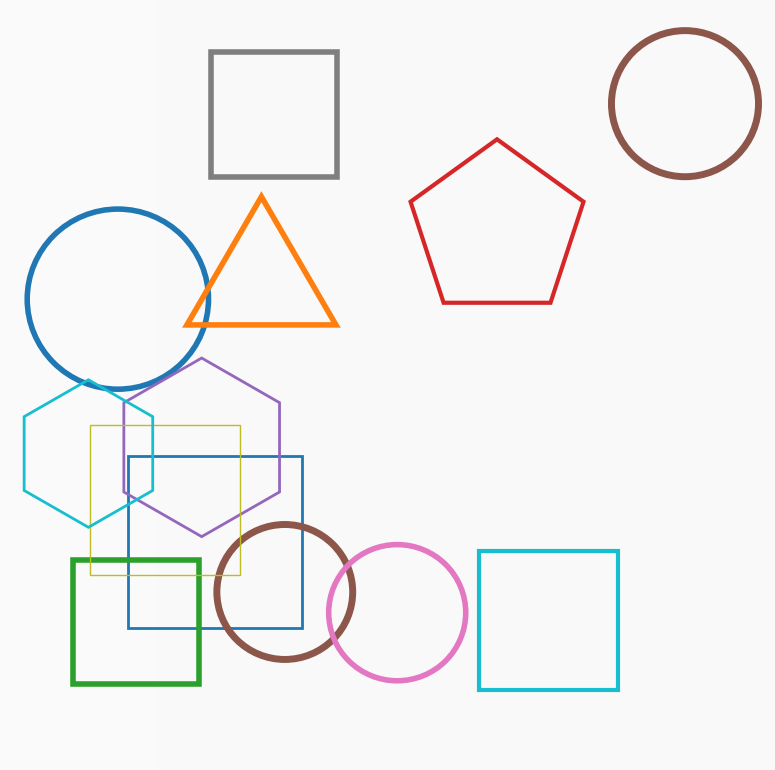[{"shape": "square", "thickness": 1, "radius": 0.56, "center": [0.277, 0.296]}, {"shape": "circle", "thickness": 2, "radius": 0.58, "center": [0.152, 0.612]}, {"shape": "triangle", "thickness": 2, "radius": 0.55, "center": [0.337, 0.634]}, {"shape": "square", "thickness": 2, "radius": 0.4, "center": [0.176, 0.192]}, {"shape": "pentagon", "thickness": 1.5, "radius": 0.59, "center": [0.641, 0.702]}, {"shape": "hexagon", "thickness": 1, "radius": 0.58, "center": [0.26, 0.419]}, {"shape": "circle", "thickness": 2.5, "radius": 0.44, "center": [0.367, 0.231]}, {"shape": "circle", "thickness": 2.5, "radius": 0.47, "center": [0.884, 0.865]}, {"shape": "circle", "thickness": 2, "radius": 0.44, "center": [0.513, 0.204]}, {"shape": "square", "thickness": 2, "radius": 0.4, "center": [0.353, 0.851]}, {"shape": "square", "thickness": 0.5, "radius": 0.49, "center": [0.213, 0.35]}, {"shape": "hexagon", "thickness": 1, "radius": 0.48, "center": [0.114, 0.411]}, {"shape": "square", "thickness": 1.5, "radius": 0.45, "center": [0.708, 0.194]}]